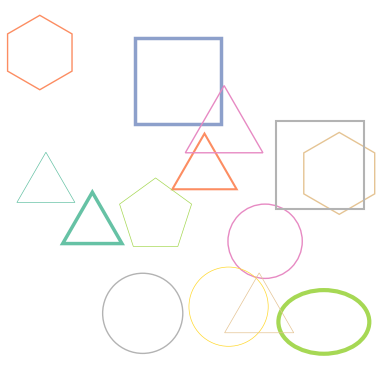[{"shape": "triangle", "thickness": 2.5, "radius": 0.44, "center": [0.24, 0.412]}, {"shape": "triangle", "thickness": 0.5, "radius": 0.43, "center": [0.119, 0.518]}, {"shape": "triangle", "thickness": 1.5, "radius": 0.48, "center": [0.531, 0.557]}, {"shape": "hexagon", "thickness": 1, "radius": 0.48, "center": [0.103, 0.864]}, {"shape": "square", "thickness": 2.5, "radius": 0.55, "center": [0.463, 0.79]}, {"shape": "circle", "thickness": 1, "radius": 0.48, "center": [0.689, 0.373]}, {"shape": "triangle", "thickness": 1, "radius": 0.58, "center": [0.582, 0.661]}, {"shape": "pentagon", "thickness": 0.5, "radius": 0.49, "center": [0.404, 0.439]}, {"shape": "oval", "thickness": 3, "radius": 0.59, "center": [0.841, 0.164]}, {"shape": "circle", "thickness": 0.5, "radius": 0.51, "center": [0.594, 0.203]}, {"shape": "triangle", "thickness": 0.5, "radius": 0.52, "center": [0.673, 0.188]}, {"shape": "hexagon", "thickness": 1, "radius": 0.53, "center": [0.881, 0.55]}, {"shape": "circle", "thickness": 1, "radius": 0.52, "center": [0.371, 0.186]}, {"shape": "square", "thickness": 1.5, "radius": 0.57, "center": [0.832, 0.572]}]